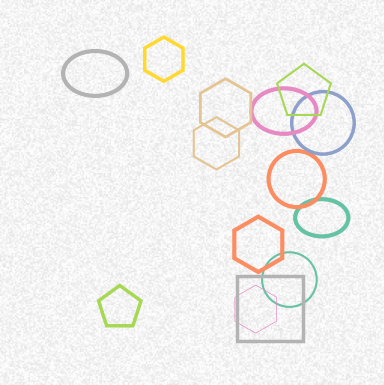[{"shape": "circle", "thickness": 1.5, "radius": 0.35, "center": [0.752, 0.274]}, {"shape": "oval", "thickness": 3, "radius": 0.35, "center": [0.836, 0.434]}, {"shape": "hexagon", "thickness": 3, "radius": 0.36, "center": [0.671, 0.365]}, {"shape": "circle", "thickness": 3, "radius": 0.36, "center": [0.771, 0.535]}, {"shape": "circle", "thickness": 2.5, "radius": 0.41, "center": [0.839, 0.681]}, {"shape": "oval", "thickness": 3, "radius": 0.42, "center": [0.738, 0.711]}, {"shape": "hexagon", "thickness": 0.5, "radius": 0.31, "center": [0.664, 0.197]}, {"shape": "pentagon", "thickness": 2.5, "radius": 0.29, "center": [0.311, 0.201]}, {"shape": "pentagon", "thickness": 1.5, "radius": 0.37, "center": [0.79, 0.761]}, {"shape": "hexagon", "thickness": 2.5, "radius": 0.29, "center": [0.426, 0.846]}, {"shape": "hexagon", "thickness": 1.5, "radius": 0.34, "center": [0.562, 0.628]}, {"shape": "hexagon", "thickness": 2, "radius": 0.38, "center": [0.586, 0.72]}, {"shape": "oval", "thickness": 3, "radius": 0.42, "center": [0.247, 0.809]}, {"shape": "square", "thickness": 2.5, "radius": 0.43, "center": [0.701, 0.199]}]